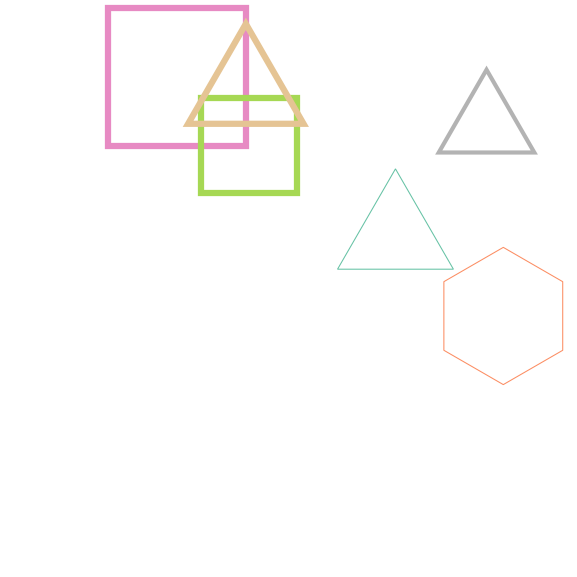[{"shape": "triangle", "thickness": 0.5, "radius": 0.58, "center": [0.685, 0.591]}, {"shape": "hexagon", "thickness": 0.5, "radius": 0.59, "center": [0.872, 0.452]}, {"shape": "square", "thickness": 3, "radius": 0.6, "center": [0.306, 0.866]}, {"shape": "square", "thickness": 3, "radius": 0.41, "center": [0.431, 0.747]}, {"shape": "triangle", "thickness": 3, "radius": 0.58, "center": [0.426, 0.842]}, {"shape": "triangle", "thickness": 2, "radius": 0.48, "center": [0.842, 0.783]}]